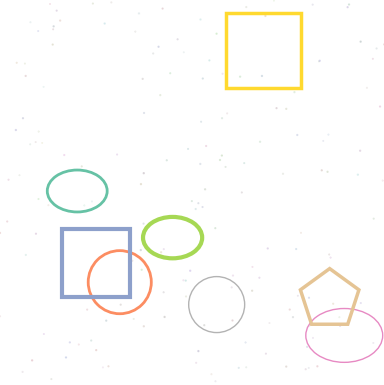[{"shape": "oval", "thickness": 2, "radius": 0.39, "center": [0.201, 0.504]}, {"shape": "circle", "thickness": 2, "radius": 0.41, "center": [0.311, 0.267]}, {"shape": "square", "thickness": 3, "radius": 0.44, "center": [0.249, 0.318]}, {"shape": "oval", "thickness": 1, "radius": 0.5, "center": [0.894, 0.129]}, {"shape": "oval", "thickness": 3, "radius": 0.38, "center": [0.448, 0.383]}, {"shape": "square", "thickness": 2.5, "radius": 0.49, "center": [0.684, 0.869]}, {"shape": "pentagon", "thickness": 2.5, "radius": 0.4, "center": [0.856, 0.222]}, {"shape": "circle", "thickness": 1, "radius": 0.36, "center": [0.563, 0.209]}]